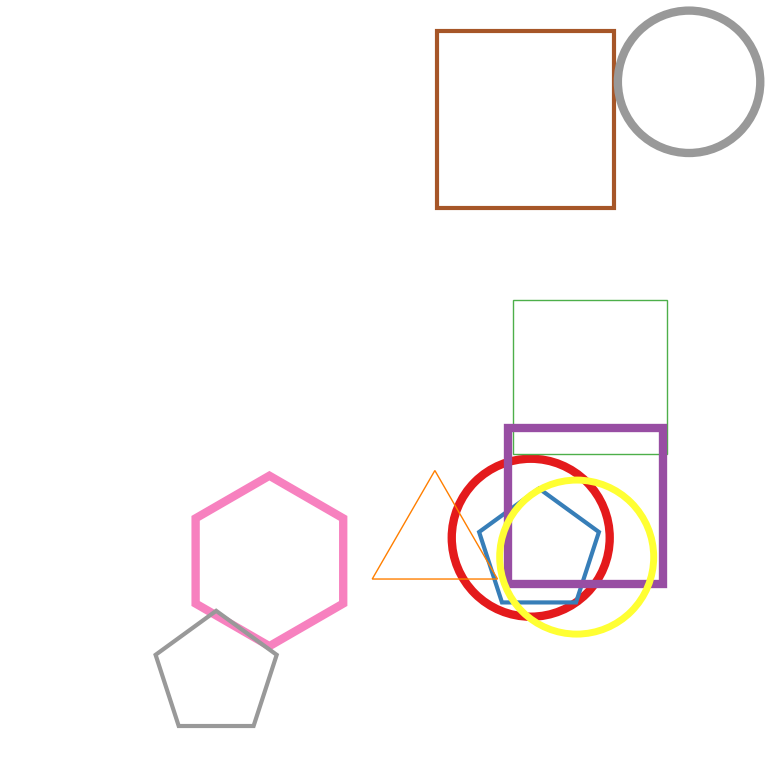[{"shape": "circle", "thickness": 3, "radius": 0.51, "center": [0.689, 0.302]}, {"shape": "pentagon", "thickness": 1.5, "radius": 0.41, "center": [0.7, 0.284]}, {"shape": "square", "thickness": 0.5, "radius": 0.5, "center": [0.766, 0.511]}, {"shape": "square", "thickness": 3, "radius": 0.5, "center": [0.76, 0.343]}, {"shape": "triangle", "thickness": 0.5, "radius": 0.47, "center": [0.565, 0.295]}, {"shape": "circle", "thickness": 2.5, "radius": 0.5, "center": [0.749, 0.277]}, {"shape": "square", "thickness": 1.5, "radius": 0.58, "center": [0.682, 0.845]}, {"shape": "hexagon", "thickness": 3, "radius": 0.55, "center": [0.35, 0.272]}, {"shape": "pentagon", "thickness": 1.5, "radius": 0.41, "center": [0.281, 0.124]}, {"shape": "circle", "thickness": 3, "radius": 0.46, "center": [0.895, 0.894]}]